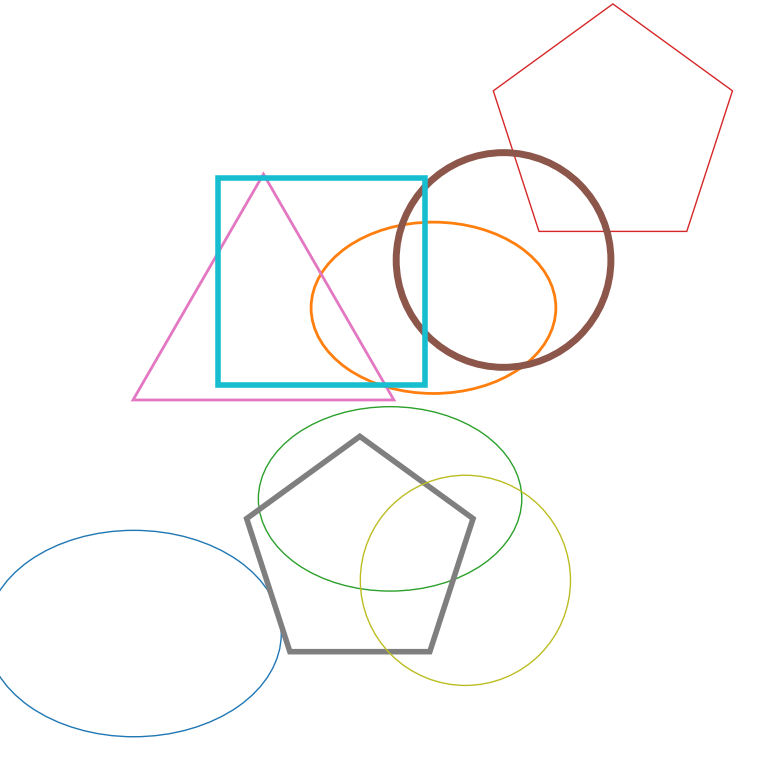[{"shape": "oval", "thickness": 0.5, "radius": 0.96, "center": [0.174, 0.177]}, {"shape": "oval", "thickness": 1, "radius": 0.79, "center": [0.563, 0.6]}, {"shape": "oval", "thickness": 0.5, "radius": 0.86, "center": [0.507, 0.352]}, {"shape": "pentagon", "thickness": 0.5, "radius": 0.82, "center": [0.796, 0.832]}, {"shape": "circle", "thickness": 2.5, "radius": 0.7, "center": [0.654, 0.662]}, {"shape": "triangle", "thickness": 1, "radius": 0.98, "center": [0.342, 0.578]}, {"shape": "pentagon", "thickness": 2, "radius": 0.77, "center": [0.467, 0.279]}, {"shape": "circle", "thickness": 0.5, "radius": 0.68, "center": [0.604, 0.246]}, {"shape": "square", "thickness": 2, "radius": 0.67, "center": [0.417, 0.635]}]